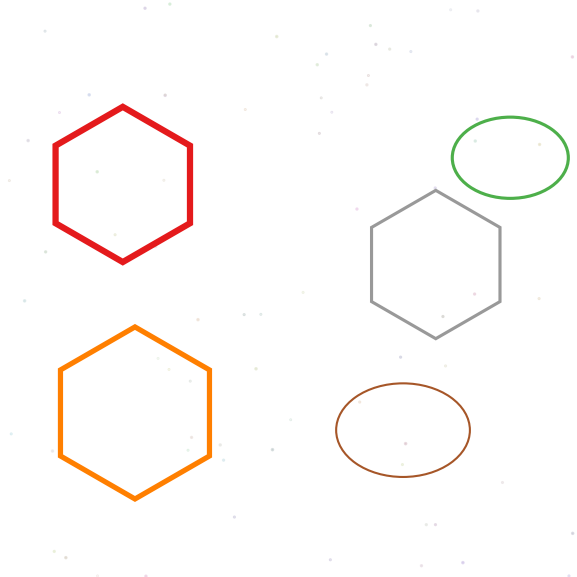[{"shape": "hexagon", "thickness": 3, "radius": 0.67, "center": [0.213, 0.68]}, {"shape": "oval", "thickness": 1.5, "radius": 0.5, "center": [0.884, 0.726]}, {"shape": "hexagon", "thickness": 2.5, "radius": 0.74, "center": [0.234, 0.284]}, {"shape": "oval", "thickness": 1, "radius": 0.58, "center": [0.698, 0.254]}, {"shape": "hexagon", "thickness": 1.5, "radius": 0.64, "center": [0.755, 0.541]}]